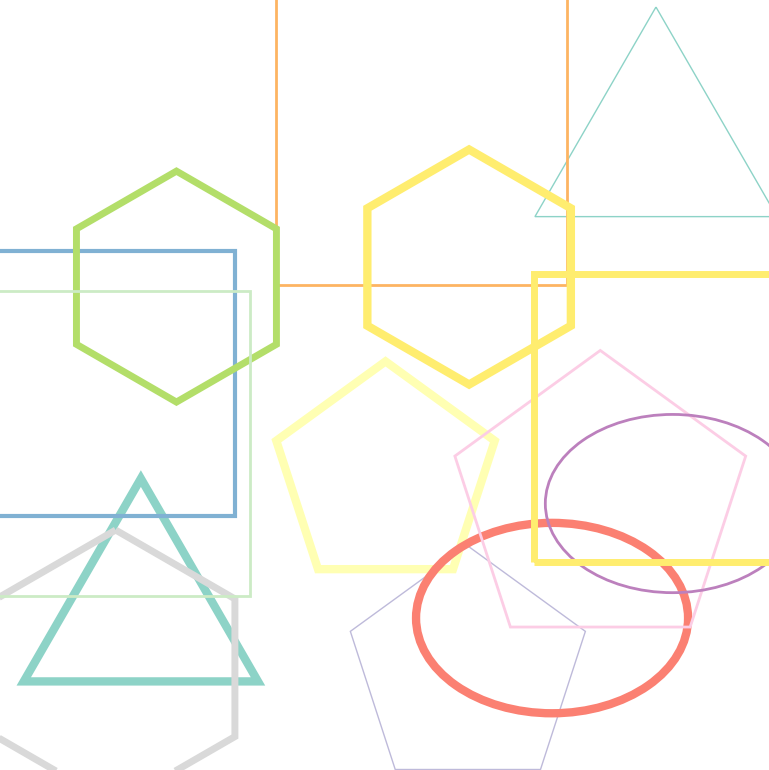[{"shape": "triangle", "thickness": 3, "radius": 0.88, "center": [0.183, 0.203]}, {"shape": "triangle", "thickness": 0.5, "radius": 0.91, "center": [0.852, 0.809]}, {"shape": "pentagon", "thickness": 3, "radius": 0.75, "center": [0.501, 0.381]}, {"shape": "pentagon", "thickness": 0.5, "radius": 0.8, "center": [0.608, 0.13]}, {"shape": "oval", "thickness": 3, "radius": 0.88, "center": [0.717, 0.197]}, {"shape": "square", "thickness": 1.5, "radius": 0.86, "center": [0.133, 0.502]}, {"shape": "square", "thickness": 1, "radius": 0.95, "center": [0.548, 0.82]}, {"shape": "hexagon", "thickness": 2.5, "radius": 0.75, "center": [0.229, 0.628]}, {"shape": "pentagon", "thickness": 1, "radius": 0.99, "center": [0.78, 0.346]}, {"shape": "hexagon", "thickness": 2.5, "radius": 0.89, "center": [0.15, 0.133]}, {"shape": "oval", "thickness": 1, "radius": 0.83, "center": [0.874, 0.346]}, {"shape": "square", "thickness": 1, "radius": 0.99, "center": [0.127, 0.424]}, {"shape": "square", "thickness": 2.5, "radius": 0.94, "center": [0.88, 0.457]}, {"shape": "hexagon", "thickness": 3, "radius": 0.76, "center": [0.609, 0.653]}]